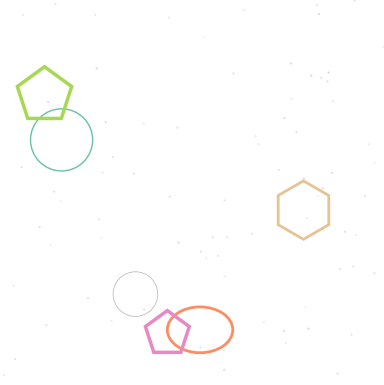[{"shape": "circle", "thickness": 1, "radius": 0.4, "center": [0.16, 0.637]}, {"shape": "oval", "thickness": 2, "radius": 0.43, "center": [0.52, 0.143]}, {"shape": "pentagon", "thickness": 2.5, "radius": 0.3, "center": [0.435, 0.133]}, {"shape": "pentagon", "thickness": 2.5, "radius": 0.37, "center": [0.116, 0.752]}, {"shape": "hexagon", "thickness": 2, "radius": 0.38, "center": [0.788, 0.454]}, {"shape": "circle", "thickness": 0.5, "radius": 0.29, "center": [0.352, 0.236]}]